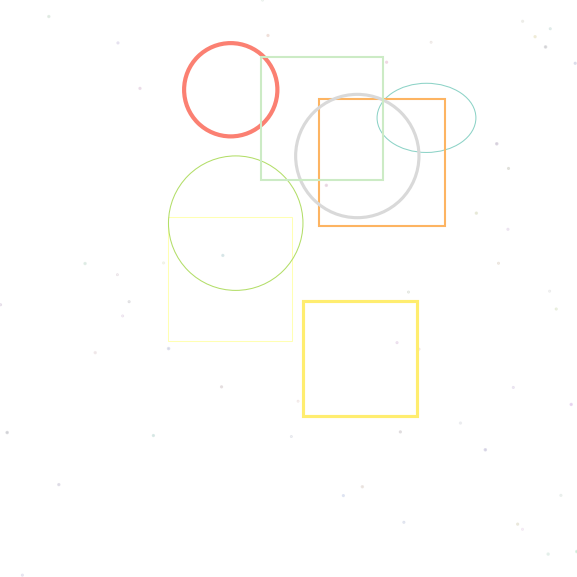[{"shape": "oval", "thickness": 0.5, "radius": 0.43, "center": [0.739, 0.795]}, {"shape": "square", "thickness": 0.5, "radius": 0.53, "center": [0.398, 0.516]}, {"shape": "circle", "thickness": 2, "radius": 0.4, "center": [0.4, 0.844]}, {"shape": "square", "thickness": 1, "radius": 0.55, "center": [0.662, 0.718]}, {"shape": "circle", "thickness": 0.5, "radius": 0.58, "center": [0.408, 0.613]}, {"shape": "circle", "thickness": 1.5, "radius": 0.53, "center": [0.619, 0.729]}, {"shape": "square", "thickness": 1, "radius": 0.53, "center": [0.558, 0.794]}, {"shape": "square", "thickness": 1.5, "radius": 0.5, "center": [0.623, 0.378]}]